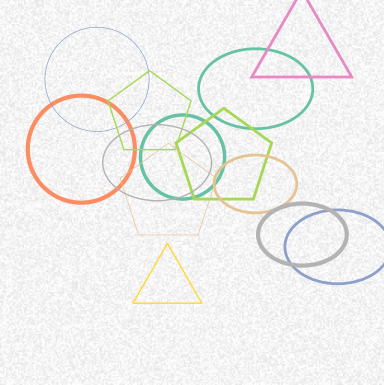[{"shape": "circle", "thickness": 2.5, "radius": 0.55, "center": [0.474, 0.592]}, {"shape": "oval", "thickness": 2, "radius": 0.74, "center": [0.664, 0.77]}, {"shape": "circle", "thickness": 3, "radius": 0.7, "center": [0.211, 0.613]}, {"shape": "oval", "thickness": 2, "radius": 0.69, "center": [0.877, 0.359]}, {"shape": "circle", "thickness": 0.5, "radius": 0.68, "center": [0.252, 0.794]}, {"shape": "triangle", "thickness": 2, "radius": 0.75, "center": [0.784, 0.875]}, {"shape": "pentagon", "thickness": 2, "radius": 0.65, "center": [0.581, 0.588]}, {"shape": "pentagon", "thickness": 1, "radius": 0.57, "center": [0.388, 0.703]}, {"shape": "triangle", "thickness": 1, "radius": 0.52, "center": [0.435, 0.264]}, {"shape": "oval", "thickness": 2, "radius": 0.54, "center": [0.663, 0.522]}, {"shape": "pentagon", "thickness": 0.5, "radius": 0.66, "center": [0.437, 0.496]}, {"shape": "oval", "thickness": 3, "radius": 0.58, "center": [0.785, 0.391]}, {"shape": "oval", "thickness": 1, "radius": 0.71, "center": [0.408, 0.577]}]